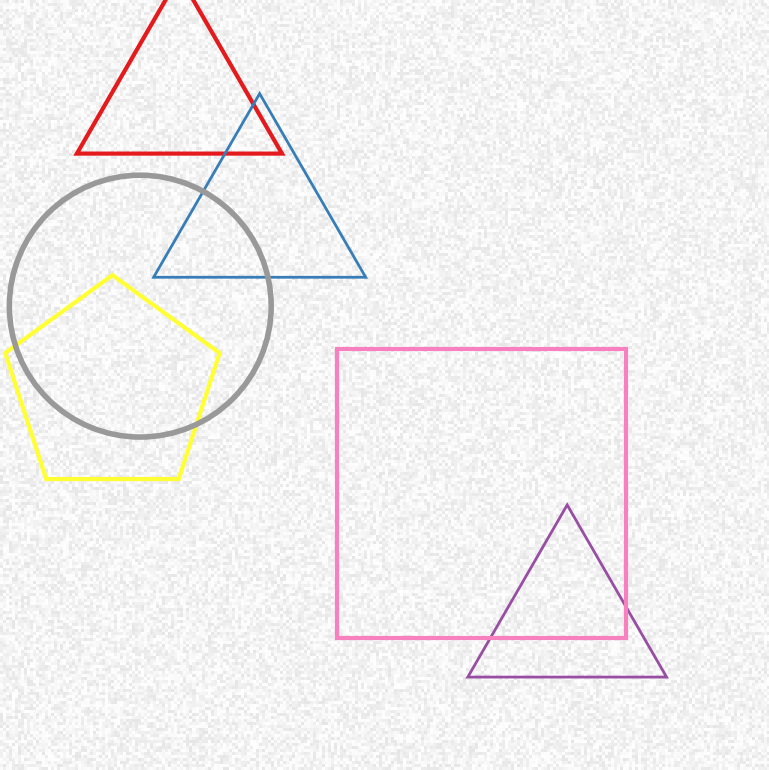[{"shape": "triangle", "thickness": 1.5, "radius": 0.77, "center": [0.233, 0.877]}, {"shape": "triangle", "thickness": 1, "radius": 0.8, "center": [0.337, 0.719]}, {"shape": "triangle", "thickness": 1, "radius": 0.75, "center": [0.737, 0.195]}, {"shape": "pentagon", "thickness": 1.5, "radius": 0.73, "center": [0.146, 0.496]}, {"shape": "square", "thickness": 1.5, "radius": 0.94, "center": [0.625, 0.359]}, {"shape": "circle", "thickness": 2, "radius": 0.85, "center": [0.182, 0.602]}]